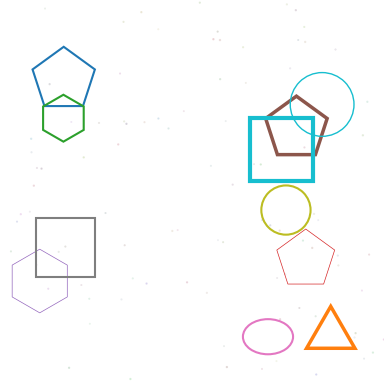[{"shape": "pentagon", "thickness": 1.5, "radius": 0.43, "center": [0.165, 0.793]}, {"shape": "triangle", "thickness": 2.5, "radius": 0.36, "center": [0.859, 0.132]}, {"shape": "hexagon", "thickness": 1.5, "radius": 0.3, "center": [0.165, 0.693]}, {"shape": "pentagon", "thickness": 0.5, "radius": 0.39, "center": [0.794, 0.326]}, {"shape": "hexagon", "thickness": 0.5, "radius": 0.41, "center": [0.103, 0.27]}, {"shape": "pentagon", "thickness": 2.5, "radius": 0.42, "center": [0.77, 0.666]}, {"shape": "oval", "thickness": 1.5, "radius": 0.33, "center": [0.696, 0.125]}, {"shape": "square", "thickness": 1.5, "radius": 0.39, "center": [0.17, 0.357]}, {"shape": "circle", "thickness": 1.5, "radius": 0.32, "center": [0.743, 0.454]}, {"shape": "square", "thickness": 3, "radius": 0.41, "center": [0.732, 0.612]}, {"shape": "circle", "thickness": 1, "radius": 0.41, "center": [0.837, 0.729]}]